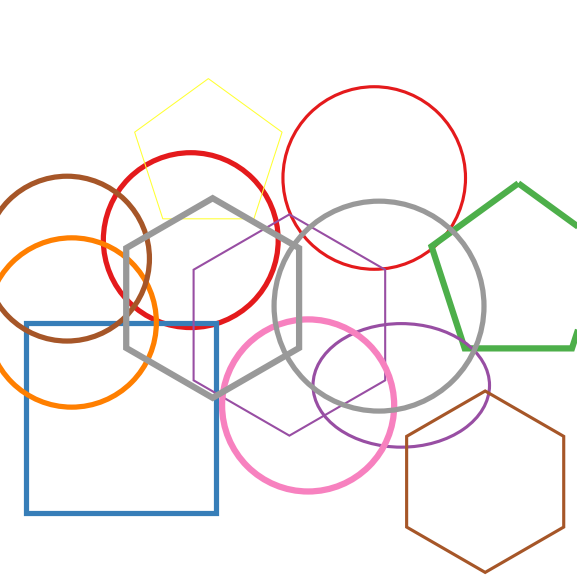[{"shape": "circle", "thickness": 2.5, "radius": 0.76, "center": [0.33, 0.583]}, {"shape": "circle", "thickness": 1.5, "radius": 0.79, "center": [0.648, 0.691]}, {"shape": "square", "thickness": 2.5, "radius": 0.82, "center": [0.209, 0.276]}, {"shape": "pentagon", "thickness": 3, "radius": 0.79, "center": [0.898, 0.524]}, {"shape": "hexagon", "thickness": 1, "radius": 0.96, "center": [0.501, 0.436]}, {"shape": "oval", "thickness": 1.5, "radius": 0.76, "center": [0.695, 0.332]}, {"shape": "circle", "thickness": 2.5, "radius": 0.73, "center": [0.124, 0.441]}, {"shape": "pentagon", "thickness": 0.5, "radius": 0.67, "center": [0.361, 0.729]}, {"shape": "circle", "thickness": 2.5, "radius": 0.71, "center": [0.116, 0.551]}, {"shape": "hexagon", "thickness": 1.5, "radius": 0.79, "center": [0.84, 0.165]}, {"shape": "circle", "thickness": 3, "radius": 0.74, "center": [0.534, 0.297]}, {"shape": "circle", "thickness": 2.5, "radius": 0.91, "center": [0.656, 0.469]}, {"shape": "hexagon", "thickness": 3, "radius": 0.86, "center": [0.368, 0.483]}]